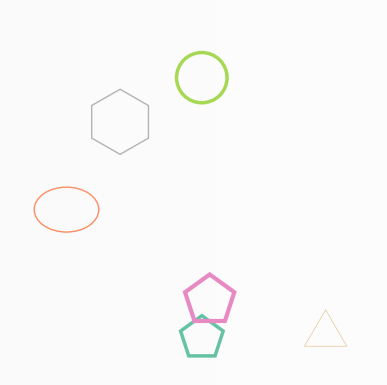[{"shape": "pentagon", "thickness": 2.5, "radius": 0.29, "center": [0.521, 0.122]}, {"shape": "oval", "thickness": 1, "radius": 0.42, "center": [0.172, 0.456]}, {"shape": "pentagon", "thickness": 3, "radius": 0.33, "center": [0.541, 0.22]}, {"shape": "circle", "thickness": 2.5, "radius": 0.33, "center": [0.521, 0.798]}, {"shape": "triangle", "thickness": 0.5, "radius": 0.32, "center": [0.84, 0.132]}, {"shape": "hexagon", "thickness": 1, "radius": 0.42, "center": [0.31, 0.684]}]